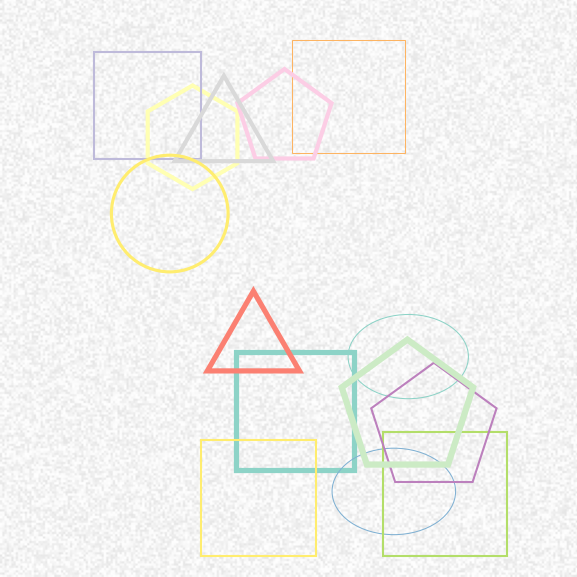[{"shape": "square", "thickness": 2.5, "radius": 0.51, "center": [0.511, 0.287]}, {"shape": "oval", "thickness": 0.5, "radius": 0.52, "center": [0.707, 0.382]}, {"shape": "hexagon", "thickness": 2, "radius": 0.45, "center": [0.333, 0.761]}, {"shape": "square", "thickness": 1, "radius": 0.46, "center": [0.255, 0.817]}, {"shape": "triangle", "thickness": 2.5, "radius": 0.46, "center": [0.439, 0.403]}, {"shape": "oval", "thickness": 0.5, "radius": 0.53, "center": [0.682, 0.148]}, {"shape": "square", "thickness": 0.5, "radius": 0.49, "center": [0.603, 0.832]}, {"shape": "square", "thickness": 1, "radius": 0.54, "center": [0.771, 0.144]}, {"shape": "pentagon", "thickness": 2, "radius": 0.43, "center": [0.493, 0.794]}, {"shape": "triangle", "thickness": 2, "radius": 0.49, "center": [0.388, 0.769]}, {"shape": "pentagon", "thickness": 1, "radius": 0.57, "center": [0.751, 0.257]}, {"shape": "pentagon", "thickness": 3, "radius": 0.6, "center": [0.706, 0.291]}, {"shape": "square", "thickness": 1, "radius": 0.5, "center": [0.447, 0.137]}, {"shape": "circle", "thickness": 1.5, "radius": 0.51, "center": [0.294, 0.629]}]